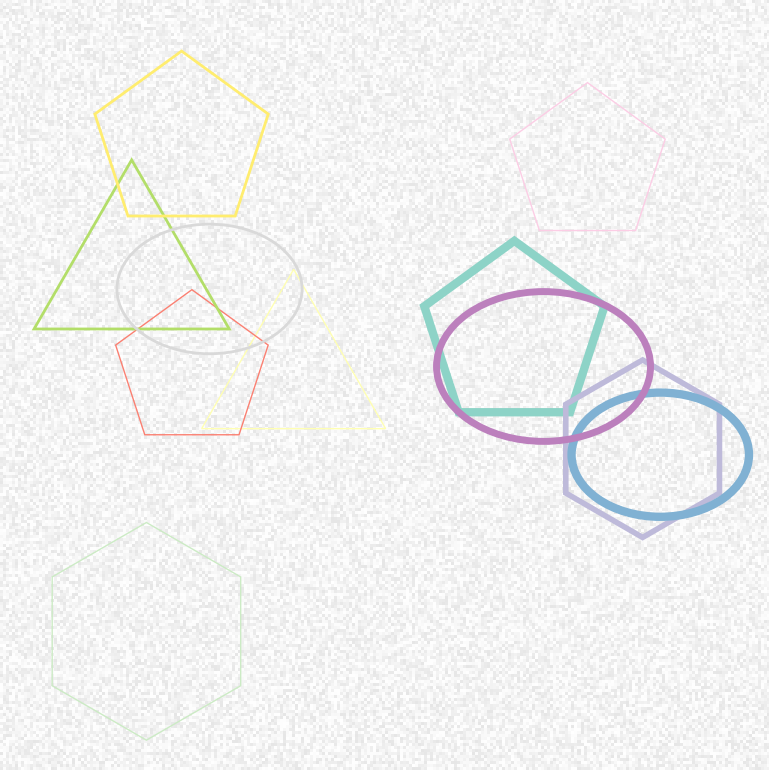[{"shape": "pentagon", "thickness": 3, "radius": 0.62, "center": [0.668, 0.564]}, {"shape": "triangle", "thickness": 0.5, "radius": 0.69, "center": [0.381, 0.512]}, {"shape": "hexagon", "thickness": 2, "radius": 0.58, "center": [0.835, 0.417]}, {"shape": "pentagon", "thickness": 0.5, "radius": 0.52, "center": [0.249, 0.52]}, {"shape": "oval", "thickness": 3, "radius": 0.58, "center": [0.857, 0.409]}, {"shape": "triangle", "thickness": 1, "radius": 0.73, "center": [0.171, 0.646]}, {"shape": "pentagon", "thickness": 0.5, "radius": 0.53, "center": [0.763, 0.787]}, {"shape": "oval", "thickness": 1, "radius": 0.6, "center": [0.272, 0.625]}, {"shape": "oval", "thickness": 2.5, "radius": 0.69, "center": [0.706, 0.524]}, {"shape": "hexagon", "thickness": 0.5, "radius": 0.71, "center": [0.19, 0.18]}, {"shape": "pentagon", "thickness": 1, "radius": 0.59, "center": [0.236, 0.815]}]